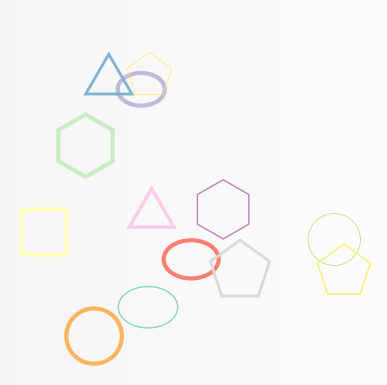[{"shape": "oval", "thickness": 1, "radius": 0.38, "center": [0.382, 0.202]}, {"shape": "square", "thickness": 2.5, "radius": 0.29, "center": [0.111, 0.398]}, {"shape": "oval", "thickness": 3, "radius": 0.3, "center": [0.364, 0.768]}, {"shape": "oval", "thickness": 3, "radius": 0.35, "center": [0.493, 0.326]}, {"shape": "triangle", "thickness": 2, "radius": 0.34, "center": [0.281, 0.79]}, {"shape": "circle", "thickness": 3, "radius": 0.36, "center": [0.243, 0.127]}, {"shape": "circle", "thickness": 0.5, "radius": 0.34, "center": [0.863, 0.378]}, {"shape": "triangle", "thickness": 2.5, "radius": 0.33, "center": [0.391, 0.443]}, {"shape": "pentagon", "thickness": 2, "radius": 0.4, "center": [0.619, 0.296]}, {"shape": "hexagon", "thickness": 1, "radius": 0.38, "center": [0.576, 0.456]}, {"shape": "hexagon", "thickness": 3, "radius": 0.4, "center": [0.221, 0.622]}, {"shape": "pentagon", "thickness": 0.5, "radius": 0.3, "center": [0.385, 0.803]}, {"shape": "pentagon", "thickness": 1, "radius": 0.36, "center": [0.888, 0.294]}]